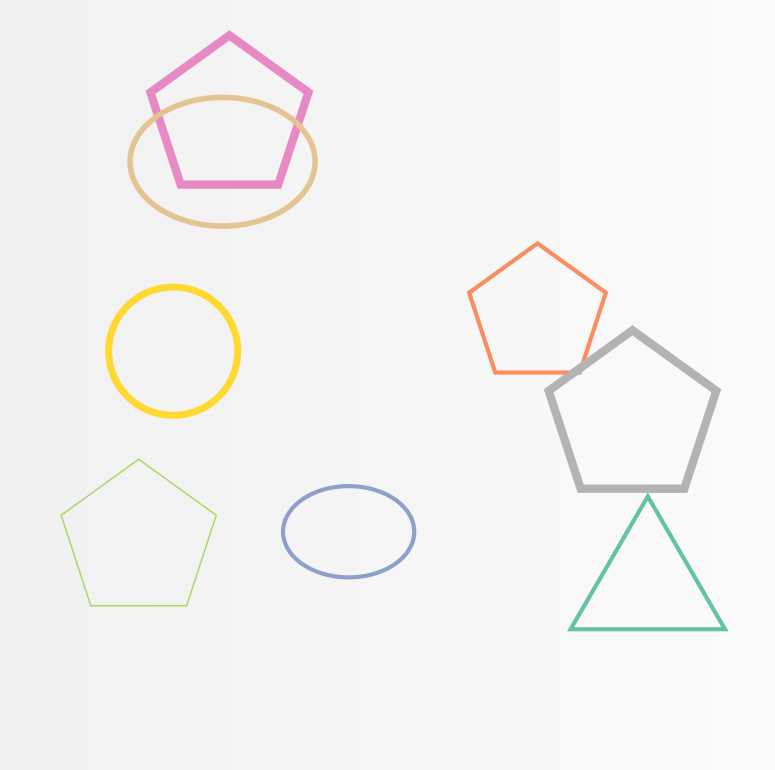[{"shape": "triangle", "thickness": 1.5, "radius": 0.58, "center": [0.836, 0.24]}, {"shape": "pentagon", "thickness": 1.5, "radius": 0.46, "center": [0.694, 0.591]}, {"shape": "oval", "thickness": 1.5, "radius": 0.42, "center": [0.45, 0.309]}, {"shape": "pentagon", "thickness": 3, "radius": 0.54, "center": [0.296, 0.847]}, {"shape": "pentagon", "thickness": 0.5, "radius": 0.53, "center": [0.179, 0.298]}, {"shape": "circle", "thickness": 2.5, "radius": 0.42, "center": [0.223, 0.544]}, {"shape": "oval", "thickness": 2, "radius": 0.6, "center": [0.287, 0.79]}, {"shape": "pentagon", "thickness": 3, "radius": 0.57, "center": [0.816, 0.457]}]